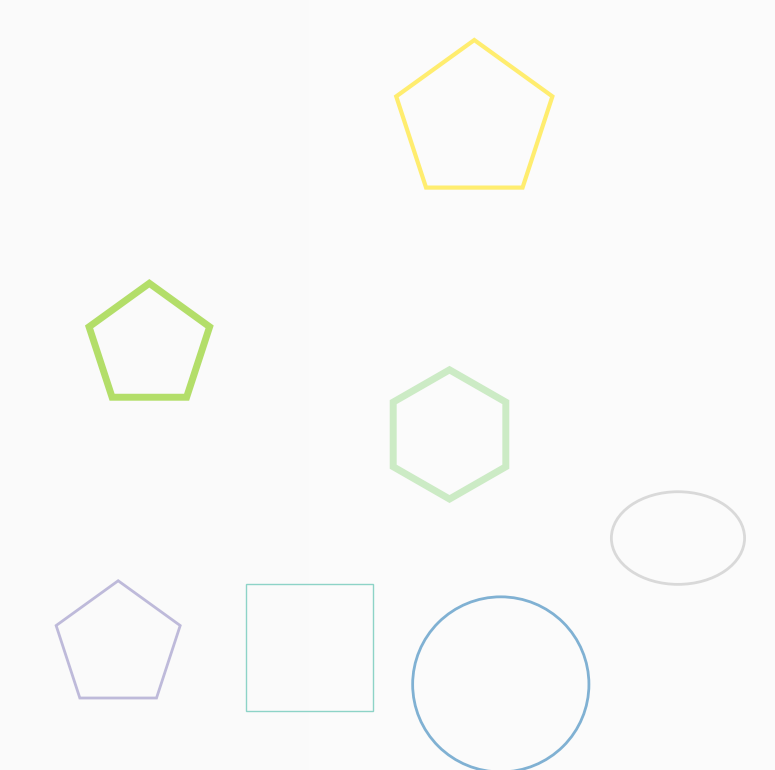[{"shape": "square", "thickness": 0.5, "radius": 0.41, "center": [0.399, 0.159]}, {"shape": "pentagon", "thickness": 1, "radius": 0.42, "center": [0.152, 0.162]}, {"shape": "circle", "thickness": 1, "radius": 0.57, "center": [0.646, 0.111]}, {"shape": "pentagon", "thickness": 2.5, "radius": 0.41, "center": [0.193, 0.55]}, {"shape": "oval", "thickness": 1, "radius": 0.43, "center": [0.875, 0.301]}, {"shape": "hexagon", "thickness": 2.5, "radius": 0.42, "center": [0.58, 0.436]}, {"shape": "pentagon", "thickness": 1.5, "radius": 0.53, "center": [0.612, 0.842]}]